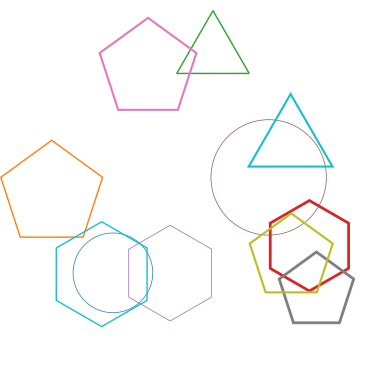[{"shape": "circle", "thickness": 0.5, "radius": 0.52, "center": [0.293, 0.291]}, {"shape": "pentagon", "thickness": 1, "radius": 0.69, "center": [0.134, 0.497]}, {"shape": "triangle", "thickness": 1, "radius": 0.54, "center": [0.553, 0.864]}, {"shape": "hexagon", "thickness": 2, "radius": 0.59, "center": [0.804, 0.362]}, {"shape": "hexagon", "thickness": 0.5, "radius": 0.62, "center": [0.442, 0.291]}, {"shape": "circle", "thickness": 0.5, "radius": 0.75, "center": [0.698, 0.539]}, {"shape": "pentagon", "thickness": 1.5, "radius": 0.66, "center": [0.385, 0.822]}, {"shape": "pentagon", "thickness": 2, "radius": 0.51, "center": [0.822, 0.244]}, {"shape": "pentagon", "thickness": 1.5, "radius": 0.57, "center": [0.757, 0.332]}, {"shape": "triangle", "thickness": 1.5, "radius": 0.63, "center": [0.755, 0.63]}, {"shape": "hexagon", "thickness": 1, "radius": 0.68, "center": [0.264, 0.288]}]